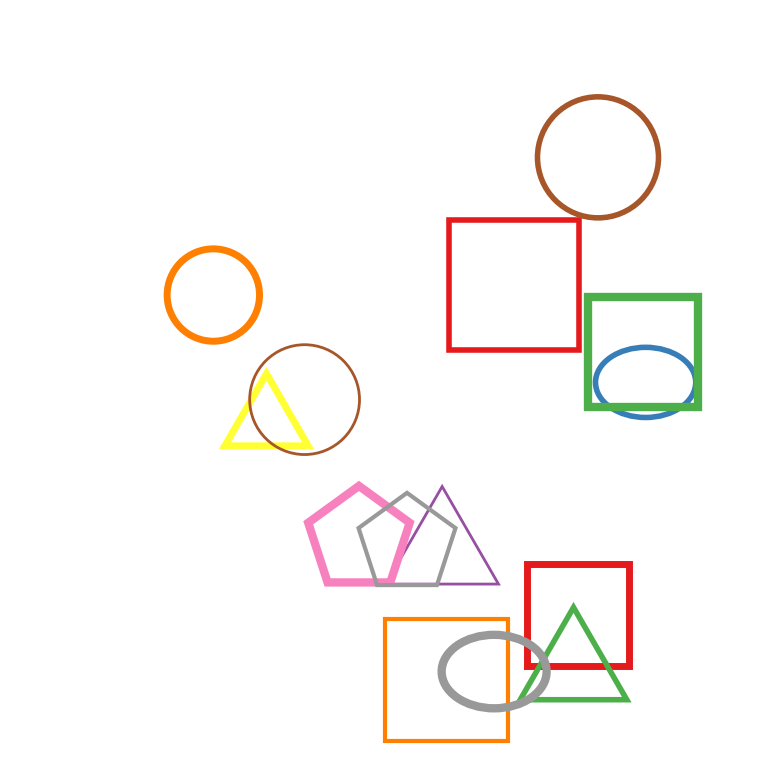[{"shape": "square", "thickness": 2.5, "radius": 0.33, "center": [0.75, 0.201]}, {"shape": "square", "thickness": 2, "radius": 0.42, "center": [0.668, 0.63]}, {"shape": "oval", "thickness": 2, "radius": 0.33, "center": [0.838, 0.503]}, {"shape": "square", "thickness": 3, "radius": 0.36, "center": [0.835, 0.542]}, {"shape": "triangle", "thickness": 2, "radius": 0.4, "center": [0.745, 0.131]}, {"shape": "triangle", "thickness": 1, "radius": 0.42, "center": [0.574, 0.284]}, {"shape": "circle", "thickness": 2.5, "radius": 0.3, "center": [0.277, 0.617]}, {"shape": "square", "thickness": 1.5, "radius": 0.4, "center": [0.58, 0.117]}, {"shape": "triangle", "thickness": 2.5, "radius": 0.31, "center": [0.346, 0.452]}, {"shape": "circle", "thickness": 2, "radius": 0.39, "center": [0.777, 0.796]}, {"shape": "circle", "thickness": 1, "radius": 0.36, "center": [0.396, 0.481]}, {"shape": "pentagon", "thickness": 3, "radius": 0.35, "center": [0.466, 0.3]}, {"shape": "oval", "thickness": 3, "radius": 0.34, "center": [0.642, 0.128]}, {"shape": "pentagon", "thickness": 1.5, "radius": 0.33, "center": [0.529, 0.294]}]